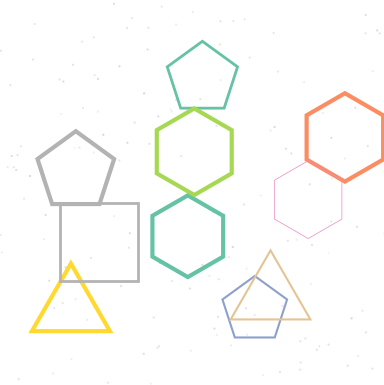[{"shape": "pentagon", "thickness": 2, "radius": 0.48, "center": [0.526, 0.797]}, {"shape": "hexagon", "thickness": 3, "radius": 0.53, "center": [0.488, 0.386]}, {"shape": "hexagon", "thickness": 3, "radius": 0.57, "center": [0.896, 0.643]}, {"shape": "pentagon", "thickness": 1.5, "radius": 0.44, "center": [0.662, 0.195]}, {"shape": "hexagon", "thickness": 0.5, "radius": 0.51, "center": [0.8, 0.481]}, {"shape": "hexagon", "thickness": 3, "radius": 0.56, "center": [0.505, 0.606]}, {"shape": "triangle", "thickness": 3, "radius": 0.59, "center": [0.184, 0.198]}, {"shape": "triangle", "thickness": 1.5, "radius": 0.6, "center": [0.703, 0.23]}, {"shape": "square", "thickness": 2, "radius": 0.51, "center": [0.258, 0.372]}, {"shape": "pentagon", "thickness": 3, "radius": 0.52, "center": [0.197, 0.555]}]